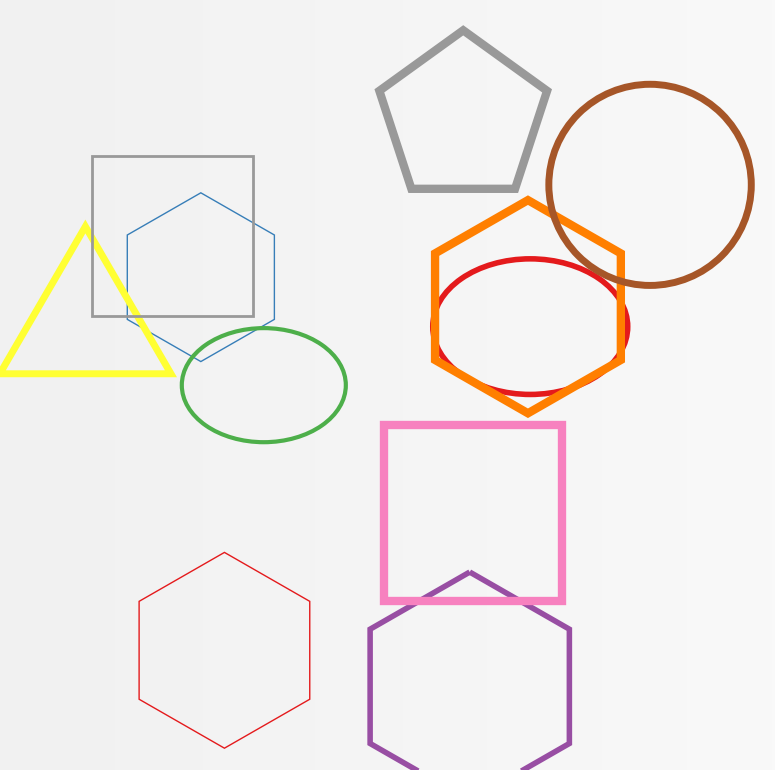[{"shape": "oval", "thickness": 2, "radius": 0.63, "center": [0.684, 0.576]}, {"shape": "hexagon", "thickness": 0.5, "radius": 0.64, "center": [0.29, 0.155]}, {"shape": "hexagon", "thickness": 0.5, "radius": 0.55, "center": [0.259, 0.64]}, {"shape": "oval", "thickness": 1.5, "radius": 0.53, "center": [0.34, 0.5]}, {"shape": "hexagon", "thickness": 2, "radius": 0.74, "center": [0.606, 0.109]}, {"shape": "hexagon", "thickness": 3, "radius": 0.69, "center": [0.681, 0.602]}, {"shape": "triangle", "thickness": 2.5, "radius": 0.64, "center": [0.11, 0.578]}, {"shape": "circle", "thickness": 2.5, "radius": 0.65, "center": [0.839, 0.76]}, {"shape": "square", "thickness": 3, "radius": 0.57, "center": [0.611, 0.334]}, {"shape": "square", "thickness": 1, "radius": 0.52, "center": [0.223, 0.694]}, {"shape": "pentagon", "thickness": 3, "radius": 0.57, "center": [0.598, 0.847]}]